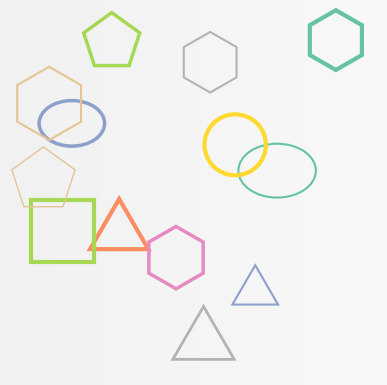[{"shape": "hexagon", "thickness": 3, "radius": 0.39, "center": [0.867, 0.896]}, {"shape": "oval", "thickness": 1.5, "radius": 0.5, "center": [0.715, 0.557]}, {"shape": "triangle", "thickness": 3, "radius": 0.43, "center": [0.308, 0.396]}, {"shape": "oval", "thickness": 2.5, "radius": 0.42, "center": [0.185, 0.68]}, {"shape": "triangle", "thickness": 1.5, "radius": 0.34, "center": [0.659, 0.243]}, {"shape": "hexagon", "thickness": 2.5, "radius": 0.4, "center": [0.454, 0.331]}, {"shape": "pentagon", "thickness": 2.5, "radius": 0.38, "center": [0.288, 0.891]}, {"shape": "square", "thickness": 3, "radius": 0.4, "center": [0.162, 0.4]}, {"shape": "circle", "thickness": 3, "radius": 0.4, "center": [0.607, 0.624]}, {"shape": "hexagon", "thickness": 1.5, "radius": 0.48, "center": [0.127, 0.731]}, {"shape": "pentagon", "thickness": 1, "radius": 0.43, "center": [0.112, 0.532]}, {"shape": "triangle", "thickness": 2, "radius": 0.46, "center": [0.525, 0.112]}, {"shape": "hexagon", "thickness": 1.5, "radius": 0.39, "center": [0.542, 0.838]}]